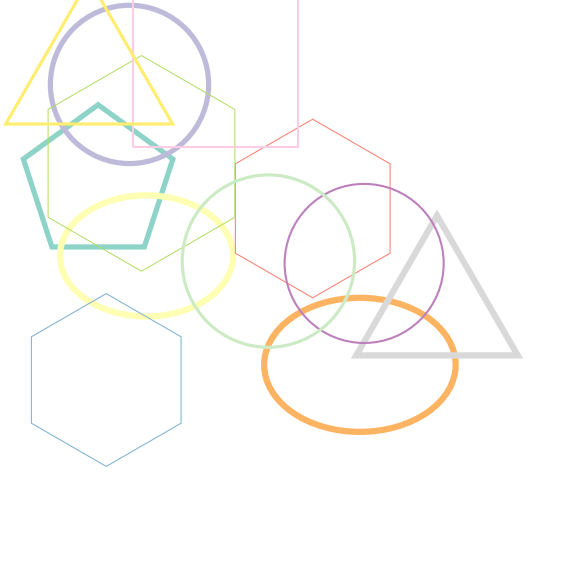[{"shape": "pentagon", "thickness": 2.5, "radius": 0.68, "center": [0.17, 0.682]}, {"shape": "oval", "thickness": 3, "radius": 0.75, "center": [0.254, 0.556]}, {"shape": "circle", "thickness": 2.5, "radius": 0.69, "center": [0.224, 0.853]}, {"shape": "hexagon", "thickness": 0.5, "radius": 0.77, "center": [0.541, 0.638]}, {"shape": "hexagon", "thickness": 0.5, "radius": 0.75, "center": [0.184, 0.341]}, {"shape": "oval", "thickness": 3, "radius": 0.83, "center": [0.623, 0.367]}, {"shape": "hexagon", "thickness": 0.5, "radius": 0.93, "center": [0.245, 0.716]}, {"shape": "square", "thickness": 1, "radius": 0.71, "center": [0.373, 0.887]}, {"shape": "triangle", "thickness": 3, "radius": 0.81, "center": [0.757, 0.464]}, {"shape": "circle", "thickness": 1, "radius": 0.69, "center": [0.631, 0.543]}, {"shape": "circle", "thickness": 1.5, "radius": 0.75, "center": [0.465, 0.547]}, {"shape": "triangle", "thickness": 1.5, "radius": 0.83, "center": [0.154, 0.868]}]